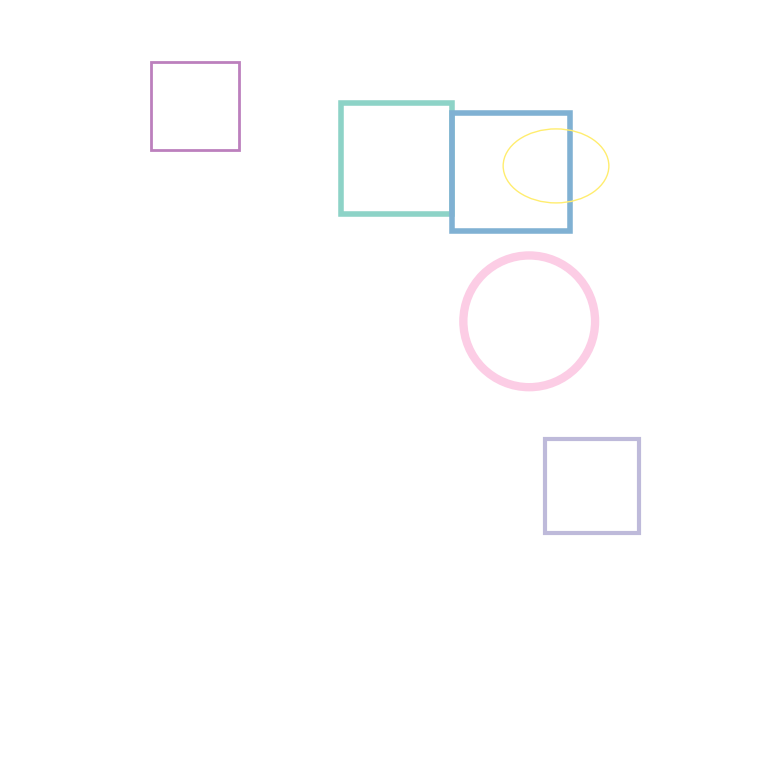[{"shape": "square", "thickness": 2, "radius": 0.36, "center": [0.515, 0.794]}, {"shape": "square", "thickness": 1.5, "radius": 0.3, "center": [0.769, 0.369]}, {"shape": "square", "thickness": 2, "radius": 0.38, "center": [0.664, 0.776]}, {"shape": "circle", "thickness": 3, "radius": 0.43, "center": [0.687, 0.583]}, {"shape": "square", "thickness": 1, "radius": 0.29, "center": [0.254, 0.863]}, {"shape": "oval", "thickness": 0.5, "radius": 0.34, "center": [0.722, 0.785]}]